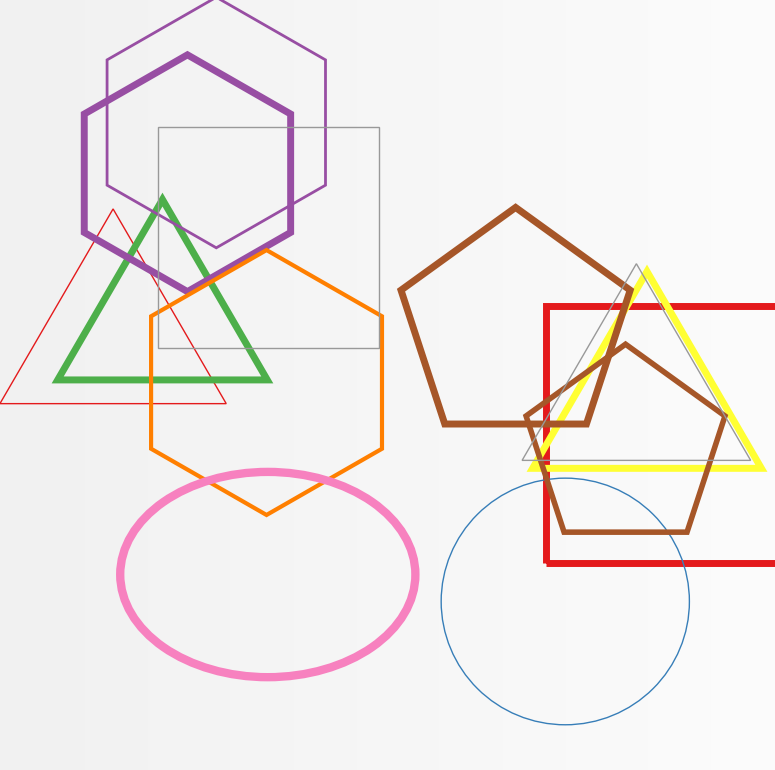[{"shape": "triangle", "thickness": 0.5, "radius": 0.84, "center": [0.146, 0.56]}, {"shape": "square", "thickness": 2.5, "radius": 0.84, "center": [0.872, 0.435]}, {"shape": "circle", "thickness": 0.5, "radius": 0.8, "center": [0.729, 0.219]}, {"shape": "triangle", "thickness": 2.5, "radius": 0.78, "center": [0.21, 0.585]}, {"shape": "hexagon", "thickness": 2.5, "radius": 0.77, "center": [0.242, 0.775]}, {"shape": "hexagon", "thickness": 1, "radius": 0.81, "center": [0.279, 0.841]}, {"shape": "hexagon", "thickness": 1.5, "radius": 0.86, "center": [0.344, 0.503]}, {"shape": "triangle", "thickness": 2.5, "radius": 0.85, "center": [0.835, 0.477]}, {"shape": "pentagon", "thickness": 2.5, "radius": 0.78, "center": [0.665, 0.575]}, {"shape": "pentagon", "thickness": 2, "radius": 0.67, "center": [0.807, 0.418]}, {"shape": "oval", "thickness": 3, "radius": 0.95, "center": [0.346, 0.254]}, {"shape": "square", "thickness": 0.5, "radius": 0.72, "center": [0.346, 0.691]}, {"shape": "triangle", "thickness": 0.5, "radius": 0.85, "center": [0.821, 0.487]}]